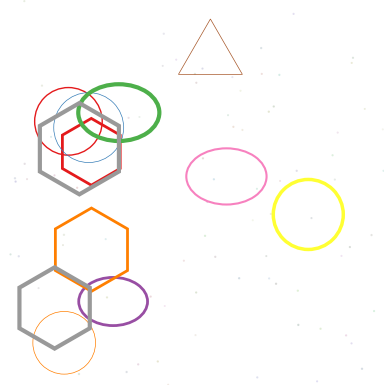[{"shape": "hexagon", "thickness": 2, "radius": 0.43, "center": [0.237, 0.606]}, {"shape": "circle", "thickness": 1, "radius": 0.44, "center": [0.178, 0.685]}, {"shape": "circle", "thickness": 0.5, "radius": 0.45, "center": [0.23, 0.669]}, {"shape": "oval", "thickness": 3, "radius": 0.53, "center": [0.309, 0.707]}, {"shape": "oval", "thickness": 2, "radius": 0.45, "center": [0.294, 0.217]}, {"shape": "hexagon", "thickness": 2, "radius": 0.54, "center": [0.238, 0.351]}, {"shape": "circle", "thickness": 0.5, "radius": 0.41, "center": [0.167, 0.11]}, {"shape": "circle", "thickness": 2.5, "radius": 0.45, "center": [0.801, 0.443]}, {"shape": "triangle", "thickness": 0.5, "radius": 0.48, "center": [0.547, 0.855]}, {"shape": "oval", "thickness": 1.5, "radius": 0.52, "center": [0.588, 0.542]}, {"shape": "hexagon", "thickness": 3, "radius": 0.53, "center": [0.142, 0.2]}, {"shape": "hexagon", "thickness": 3, "radius": 0.59, "center": [0.206, 0.614]}]